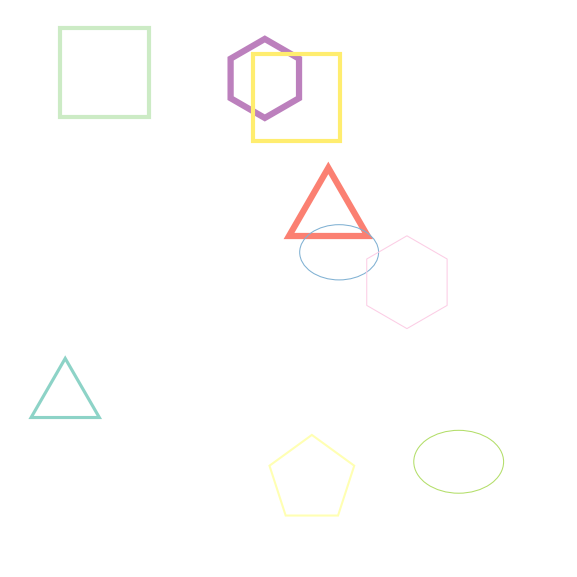[{"shape": "triangle", "thickness": 1.5, "radius": 0.34, "center": [0.113, 0.31]}, {"shape": "pentagon", "thickness": 1, "radius": 0.39, "center": [0.54, 0.169]}, {"shape": "triangle", "thickness": 3, "radius": 0.39, "center": [0.569, 0.63]}, {"shape": "oval", "thickness": 0.5, "radius": 0.34, "center": [0.587, 0.562]}, {"shape": "oval", "thickness": 0.5, "radius": 0.39, "center": [0.794, 0.2]}, {"shape": "hexagon", "thickness": 0.5, "radius": 0.4, "center": [0.705, 0.51]}, {"shape": "hexagon", "thickness": 3, "radius": 0.34, "center": [0.459, 0.863]}, {"shape": "square", "thickness": 2, "radius": 0.38, "center": [0.181, 0.874]}, {"shape": "square", "thickness": 2, "radius": 0.38, "center": [0.513, 0.83]}]